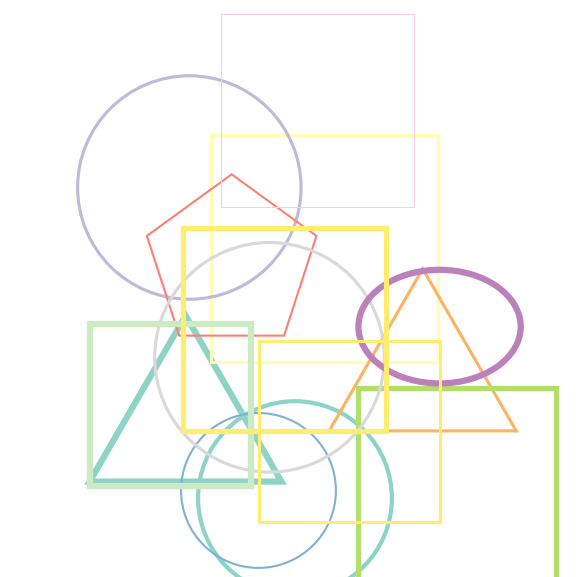[{"shape": "triangle", "thickness": 3, "radius": 0.96, "center": [0.321, 0.261]}, {"shape": "circle", "thickness": 2, "radius": 0.84, "center": [0.511, 0.137]}, {"shape": "square", "thickness": 1.5, "radius": 0.98, "center": [0.562, 0.568]}, {"shape": "circle", "thickness": 1.5, "radius": 0.97, "center": [0.328, 0.674]}, {"shape": "pentagon", "thickness": 1, "radius": 0.77, "center": [0.401, 0.543]}, {"shape": "circle", "thickness": 1, "radius": 0.67, "center": [0.448, 0.15]}, {"shape": "triangle", "thickness": 1.5, "radius": 0.94, "center": [0.732, 0.347]}, {"shape": "square", "thickness": 2.5, "radius": 0.86, "center": [0.791, 0.155]}, {"shape": "square", "thickness": 0.5, "radius": 0.83, "center": [0.55, 0.808]}, {"shape": "circle", "thickness": 1.5, "radius": 0.99, "center": [0.467, 0.38]}, {"shape": "oval", "thickness": 3, "radius": 0.7, "center": [0.761, 0.434]}, {"shape": "square", "thickness": 3, "radius": 0.7, "center": [0.295, 0.298]}, {"shape": "square", "thickness": 2.5, "radius": 0.88, "center": [0.493, 0.429]}, {"shape": "square", "thickness": 1.5, "radius": 0.78, "center": [0.606, 0.252]}]